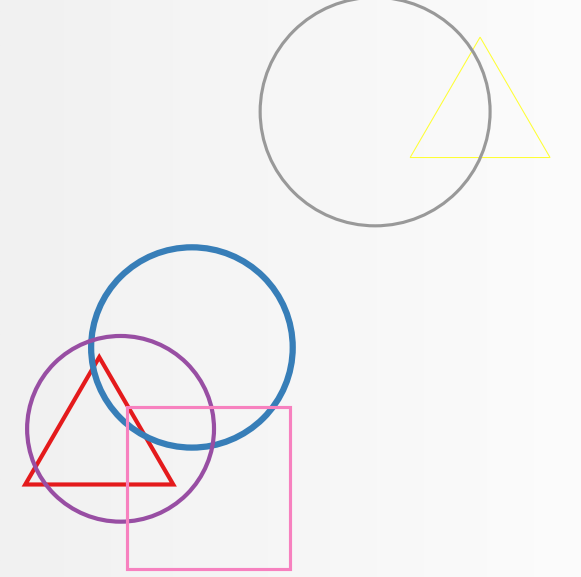[{"shape": "triangle", "thickness": 2, "radius": 0.73, "center": [0.171, 0.234]}, {"shape": "circle", "thickness": 3, "radius": 0.87, "center": [0.33, 0.397]}, {"shape": "circle", "thickness": 2, "radius": 0.8, "center": [0.207, 0.257]}, {"shape": "triangle", "thickness": 0.5, "radius": 0.69, "center": [0.826, 0.796]}, {"shape": "square", "thickness": 1.5, "radius": 0.7, "center": [0.359, 0.154]}, {"shape": "circle", "thickness": 1.5, "radius": 0.99, "center": [0.645, 0.806]}]